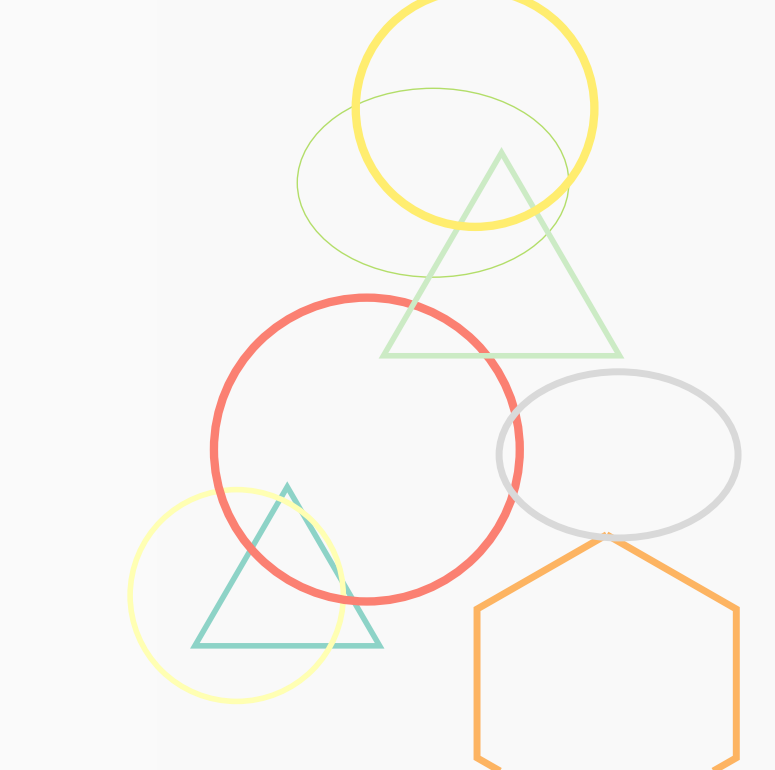[{"shape": "triangle", "thickness": 2, "radius": 0.69, "center": [0.371, 0.23]}, {"shape": "circle", "thickness": 2, "radius": 0.69, "center": [0.305, 0.227]}, {"shape": "circle", "thickness": 3, "radius": 0.99, "center": [0.473, 0.416]}, {"shape": "hexagon", "thickness": 2.5, "radius": 0.97, "center": [0.783, 0.112]}, {"shape": "oval", "thickness": 0.5, "radius": 0.88, "center": [0.559, 0.763]}, {"shape": "oval", "thickness": 2.5, "radius": 0.77, "center": [0.798, 0.409]}, {"shape": "triangle", "thickness": 2, "radius": 0.88, "center": [0.647, 0.626]}, {"shape": "circle", "thickness": 3, "radius": 0.77, "center": [0.613, 0.859]}]